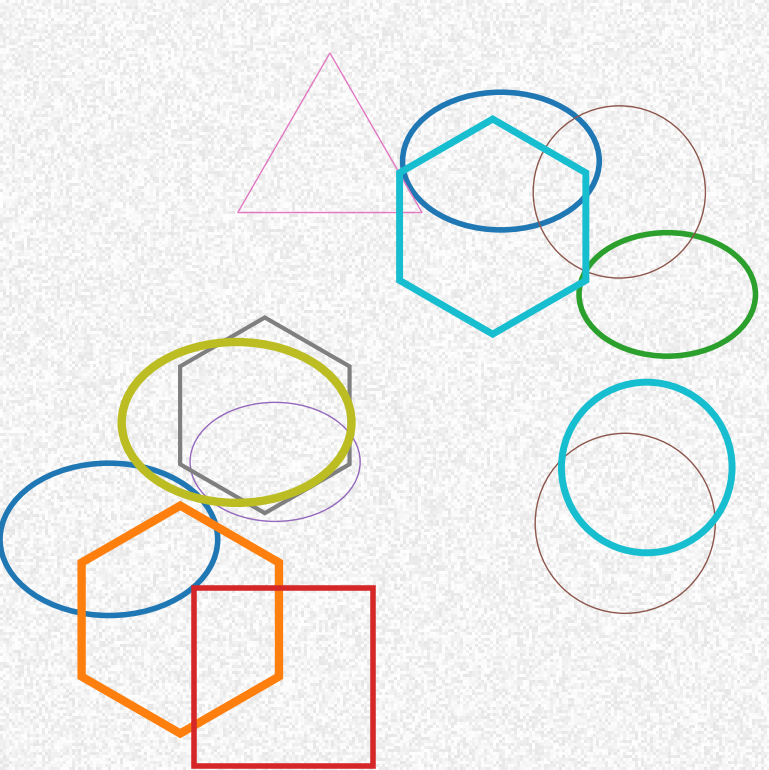[{"shape": "oval", "thickness": 2, "radius": 0.64, "center": [0.651, 0.791]}, {"shape": "oval", "thickness": 2, "radius": 0.71, "center": [0.141, 0.3]}, {"shape": "hexagon", "thickness": 3, "radius": 0.74, "center": [0.234, 0.195]}, {"shape": "oval", "thickness": 2, "radius": 0.57, "center": [0.867, 0.618]}, {"shape": "square", "thickness": 2, "radius": 0.58, "center": [0.368, 0.121]}, {"shape": "oval", "thickness": 0.5, "radius": 0.55, "center": [0.357, 0.4]}, {"shape": "circle", "thickness": 0.5, "radius": 0.58, "center": [0.812, 0.32]}, {"shape": "circle", "thickness": 0.5, "radius": 0.56, "center": [0.804, 0.751]}, {"shape": "triangle", "thickness": 0.5, "radius": 0.69, "center": [0.428, 0.793]}, {"shape": "hexagon", "thickness": 1.5, "radius": 0.64, "center": [0.344, 0.461]}, {"shape": "oval", "thickness": 3, "radius": 0.75, "center": [0.307, 0.451]}, {"shape": "hexagon", "thickness": 2.5, "radius": 0.7, "center": [0.64, 0.706]}, {"shape": "circle", "thickness": 2.5, "radius": 0.55, "center": [0.84, 0.393]}]